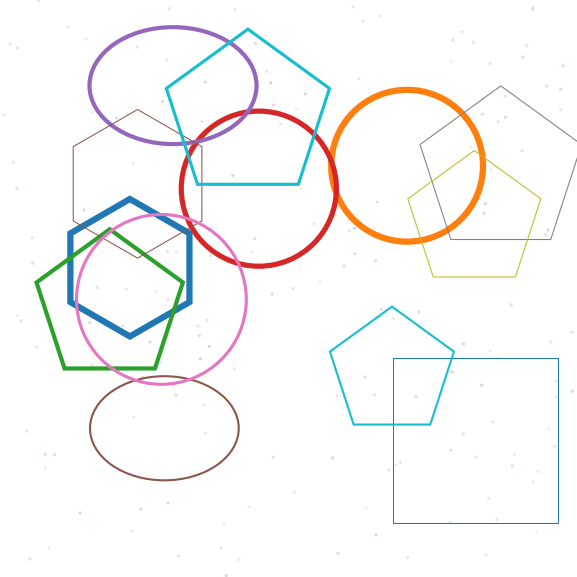[{"shape": "hexagon", "thickness": 3, "radius": 0.6, "center": [0.225, 0.536]}, {"shape": "square", "thickness": 0.5, "radius": 0.72, "center": [0.824, 0.236]}, {"shape": "circle", "thickness": 3, "radius": 0.66, "center": [0.705, 0.712]}, {"shape": "pentagon", "thickness": 2, "radius": 0.67, "center": [0.19, 0.469]}, {"shape": "circle", "thickness": 2.5, "radius": 0.67, "center": [0.448, 0.672]}, {"shape": "oval", "thickness": 2, "radius": 0.72, "center": [0.3, 0.851]}, {"shape": "oval", "thickness": 1, "radius": 0.64, "center": [0.285, 0.258]}, {"shape": "hexagon", "thickness": 0.5, "radius": 0.64, "center": [0.238, 0.681]}, {"shape": "circle", "thickness": 1.5, "radius": 0.74, "center": [0.28, 0.481]}, {"shape": "pentagon", "thickness": 0.5, "radius": 0.74, "center": [0.867, 0.703]}, {"shape": "pentagon", "thickness": 0.5, "radius": 0.61, "center": [0.821, 0.617]}, {"shape": "pentagon", "thickness": 1.5, "radius": 0.74, "center": [0.429, 0.8]}, {"shape": "pentagon", "thickness": 1, "radius": 0.56, "center": [0.679, 0.355]}]